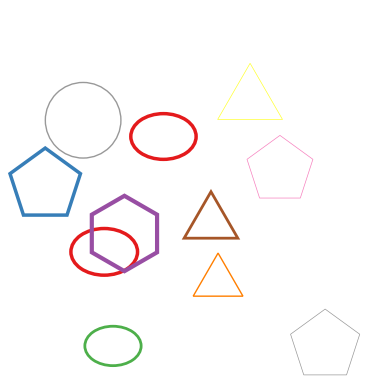[{"shape": "oval", "thickness": 2.5, "radius": 0.43, "center": [0.271, 0.346]}, {"shape": "oval", "thickness": 2.5, "radius": 0.42, "center": [0.425, 0.645]}, {"shape": "pentagon", "thickness": 2.5, "radius": 0.48, "center": [0.117, 0.519]}, {"shape": "oval", "thickness": 2, "radius": 0.37, "center": [0.293, 0.101]}, {"shape": "hexagon", "thickness": 3, "radius": 0.49, "center": [0.323, 0.394]}, {"shape": "triangle", "thickness": 1, "radius": 0.37, "center": [0.566, 0.268]}, {"shape": "triangle", "thickness": 0.5, "radius": 0.49, "center": [0.65, 0.738]}, {"shape": "triangle", "thickness": 2, "radius": 0.4, "center": [0.548, 0.422]}, {"shape": "pentagon", "thickness": 0.5, "radius": 0.45, "center": [0.727, 0.558]}, {"shape": "pentagon", "thickness": 0.5, "radius": 0.47, "center": [0.845, 0.103]}, {"shape": "circle", "thickness": 1, "radius": 0.49, "center": [0.216, 0.688]}]